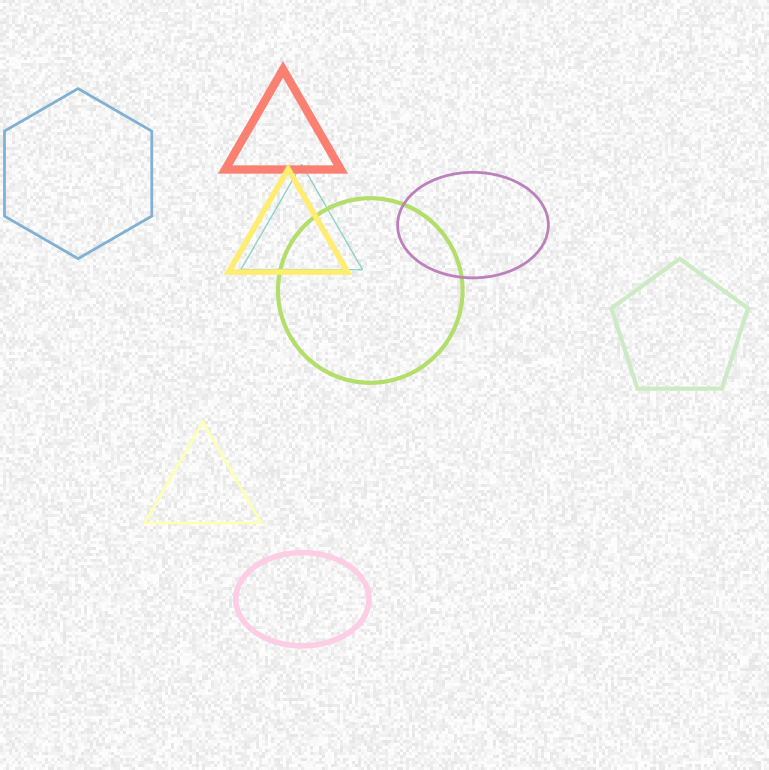[{"shape": "triangle", "thickness": 0.5, "radius": 0.46, "center": [0.392, 0.695]}, {"shape": "triangle", "thickness": 1, "radius": 0.44, "center": [0.263, 0.365]}, {"shape": "triangle", "thickness": 3, "radius": 0.43, "center": [0.368, 0.823]}, {"shape": "hexagon", "thickness": 1, "radius": 0.55, "center": [0.101, 0.775]}, {"shape": "circle", "thickness": 1.5, "radius": 0.6, "center": [0.481, 0.623]}, {"shape": "oval", "thickness": 2, "radius": 0.43, "center": [0.393, 0.222]}, {"shape": "oval", "thickness": 1, "radius": 0.49, "center": [0.614, 0.708]}, {"shape": "pentagon", "thickness": 1.5, "radius": 0.47, "center": [0.883, 0.571]}, {"shape": "triangle", "thickness": 2, "radius": 0.45, "center": [0.374, 0.691]}]